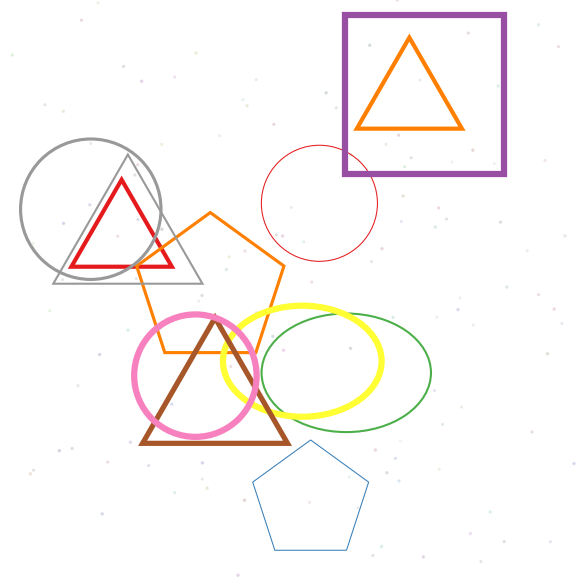[{"shape": "circle", "thickness": 0.5, "radius": 0.5, "center": [0.553, 0.647]}, {"shape": "triangle", "thickness": 2, "radius": 0.5, "center": [0.211, 0.588]}, {"shape": "pentagon", "thickness": 0.5, "radius": 0.53, "center": [0.538, 0.132]}, {"shape": "oval", "thickness": 1, "radius": 0.73, "center": [0.6, 0.354]}, {"shape": "square", "thickness": 3, "radius": 0.69, "center": [0.735, 0.836]}, {"shape": "pentagon", "thickness": 1.5, "radius": 0.67, "center": [0.364, 0.497]}, {"shape": "triangle", "thickness": 2, "radius": 0.53, "center": [0.709, 0.829]}, {"shape": "oval", "thickness": 3, "radius": 0.69, "center": [0.523, 0.374]}, {"shape": "triangle", "thickness": 2.5, "radius": 0.72, "center": [0.372, 0.304]}, {"shape": "circle", "thickness": 3, "radius": 0.53, "center": [0.338, 0.349]}, {"shape": "triangle", "thickness": 1, "radius": 0.75, "center": [0.221, 0.582]}, {"shape": "circle", "thickness": 1.5, "radius": 0.61, "center": [0.157, 0.637]}]